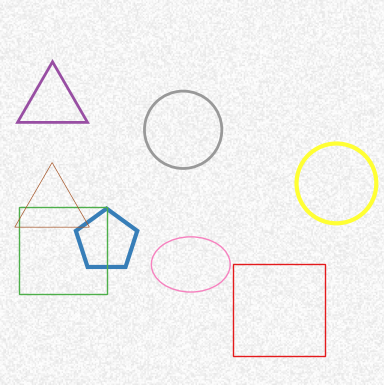[{"shape": "square", "thickness": 1, "radius": 0.6, "center": [0.724, 0.195]}, {"shape": "pentagon", "thickness": 3, "radius": 0.42, "center": [0.277, 0.374]}, {"shape": "square", "thickness": 1, "radius": 0.57, "center": [0.164, 0.35]}, {"shape": "triangle", "thickness": 2, "radius": 0.52, "center": [0.136, 0.735]}, {"shape": "circle", "thickness": 3, "radius": 0.52, "center": [0.874, 0.524]}, {"shape": "triangle", "thickness": 0.5, "radius": 0.56, "center": [0.135, 0.466]}, {"shape": "oval", "thickness": 1, "radius": 0.51, "center": [0.496, 0.313]}, {"shape": "circle", "thickness": 2, "radius": 0.5, "center": [0.476, 0.663]}]